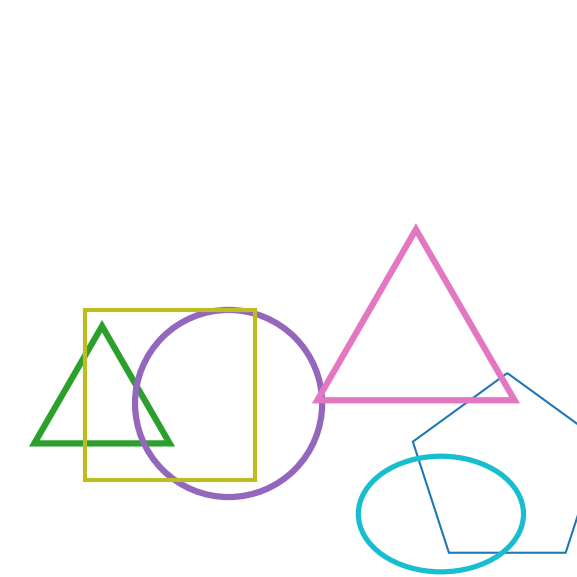[{"shape": "pentagon", "thickness": 1, "radius": 0.86, "center": [0.878, 0.181]}, {"shape": "triangle", "thickness": 3, "radius": 0.68, "center": [0.177, 0.299]}, {"shape": "circle", "thickness": 3, "radius": 0.81, "center": [0.396, 0.3]}, {"shape": "triangle", "thickness": 3, "radius": 0.99, "center": [0.72, 0.405]}, {"shape": "square", "thickness": 2, "radius": 0.74, "center": [0.295, 0.315]}, {"shape": "oval", "thickness": 2.5, "radius": 0.72, "center": [0.764, 0.109]}]